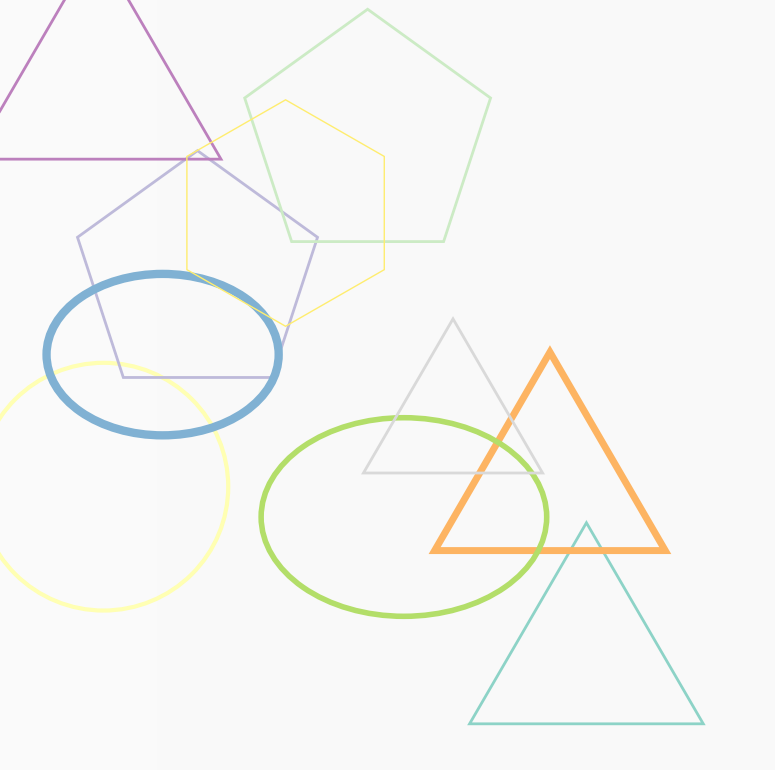[{"shape": "triangle", "thickness": 1, "radius": 0.87, "center": [0.757, 0.147]}, {"shape": "circle", "thickness": 1.5, "radius": 0.8, "center": [0.134, 0.368]}, {"shape": "pentagon", "thickness": 1, "radius": 0.81, "center": [0.255, 0.642]}, {"shape": "oval", "thickness": 3, "radius": 0.75, "center": [0.21, 0.539]}, {"shape": "triangle", "thickness": 2.5, "radius": 0.86, "center": [0.71, 0.371]}, {"shape": "oval", "thickness": 2, "radius": 0.92, "center": [0.521, 0.329]}, {"shape": "triangle", "thickness": 1, "radius": 0.67, "center": [0.585, 0.452]}, {"shape": "triangle", "thickness": 1, "radius": 0.93, "center": [0.124, 0.886]}, {"shape": "pentagon", "thickness": 1, "radius": 0.83, "center": [0.474, 0.821]}, {"shape": "hexagon", "thickness": 0.5, "radius": 0.74, "center": [0.368, 0.723]}]